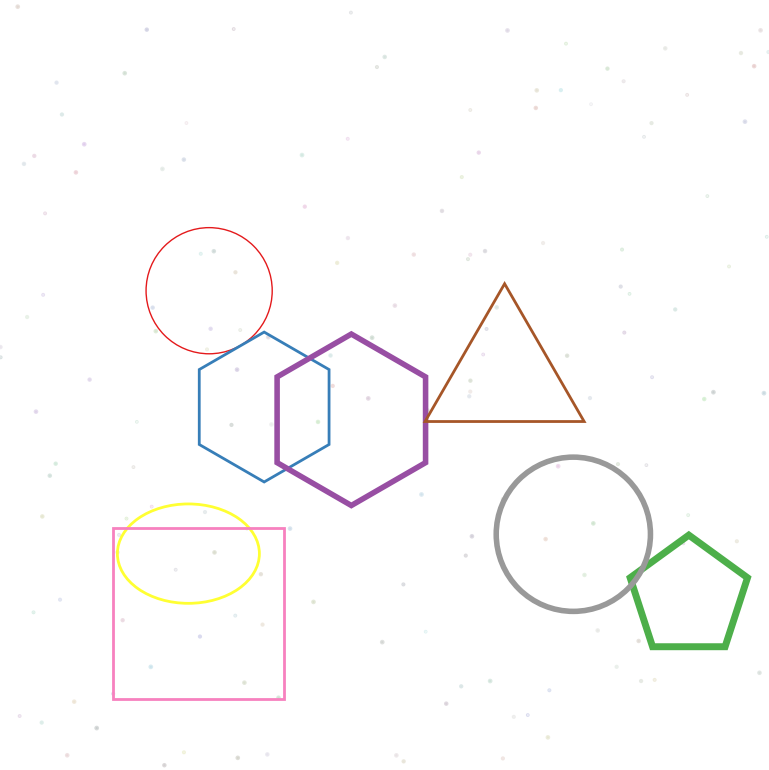[{"shape": "circle", "thickness": 0.5, "radius": 0.41, "center": [0.272, 0.622]}, {"shape": "hexagon", "thickness": 1, "radius": 0.49, "center": [0.343, 0.471]}, {"shape": "pentagon", "thickness": 2.5, "radius": 0.4, "center": [0.895, 0.225]}, {"shape": "hexagon", "thickness": 2, "radius": 0.56, "center": [0.456, 0.455]}, {"shape": "oval", "thickness": 1, "radius": 0.46, "center": [0.245, 0.281]}, {"shape": "triangle", "thickness": 1, "radius": 0.6, "center": [0.655, 0.512]}, {"shape": "square", "thickness": 1, "radius": 0.56, "center": [0.257, 0.203]}, {"shape": "circle", "thickness": 2, "radius": 0.5, "center": [0.745, 0.306]}]